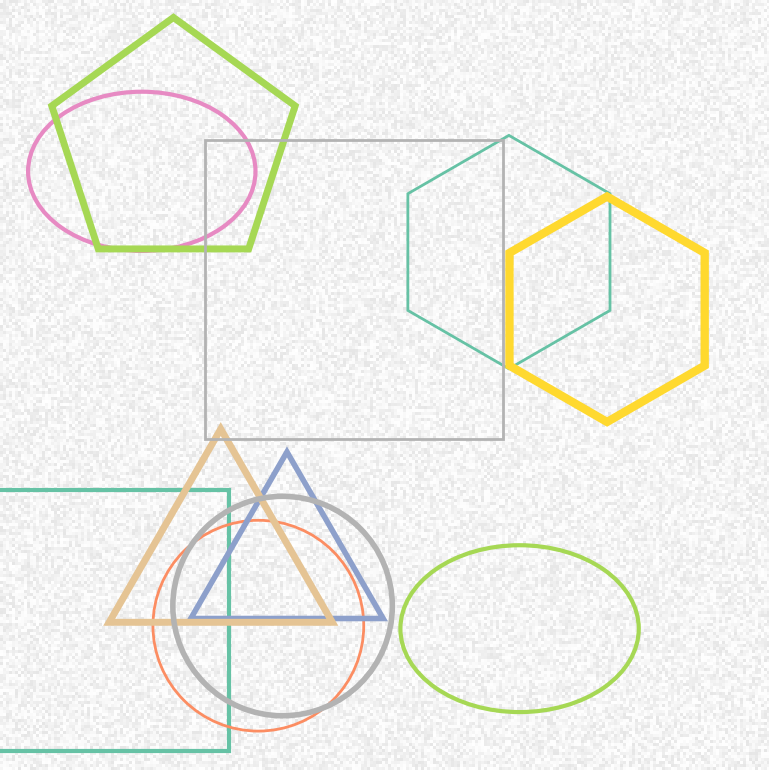[{"shape": "square", "thickness": 1.5, "radius": 0.85, "center": [0.128, 0.194]}, {"shape": "hexagon", "thickness": 1, "radius": 0.76, "center": [0.661, 0.673]}, {"shape": "circle", "thickness": 1, "radius": 0.68, "center": [0.335, 0.187]}, {"shape": "triangle", "thickness": 2, "radius": 0.72, "center": [0.373, 0.269]}, {"shape": "oval", "thickness": 1.5, "radius": 0.74, "center": [0.184, 0.778]}, {"shape": "pentagon", "thickness": 2.5, "radius": 0.83, "center": [0.225, 0.811]}, {"shape": "oval", "thickness": 1.5, "radius": 0.77, "center": [0.675, 0.184]}, {"shape": "hexagon", "thickness": 3, "radius": 0.73, "center": [0.788, 0.598]}, {"shape": "triangle", "thickness": 2.5, "radius": 0.84, "center": [0.287, 0.275]}, {"shape": "square", "thickness": 1, "radius": 0.97, "center": [0.46, 0.624]}, {"shape": "circle", "thickness": 2, "radius": 0.71, "center": [0.367, 0.213]}]